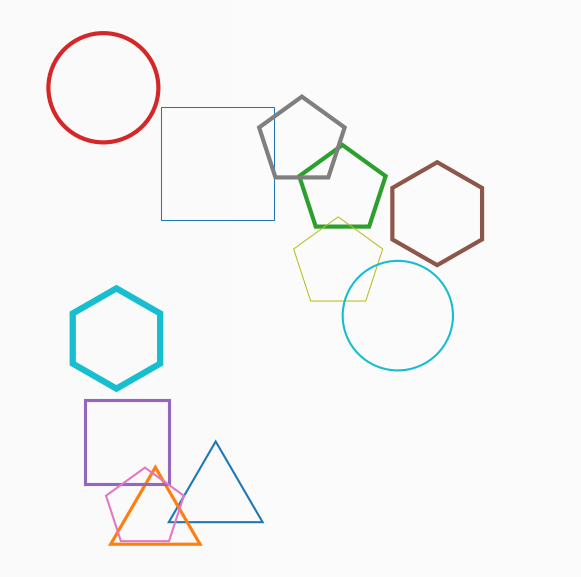[{"shape": "square", "thickness": 0.5, "radius": 0.49, "center": [0.374, 0.716]}, {"shape": "triangle", "thickness": 1, "radius": 0.47, "center": [0.371, 0.142]}, {"shape": "triangle", "thickness": 1.5, "radius": 0.44, "center": [0.267, 0.101]}, {"shape": "pentagon", "thickness": 2, "radius": 0.39, "center": [0.589, 0.67]}, {"shape": "circle", "thickness": 2, "radius": 0.47, "center": [0.178, 0.847]}, {"shape": "square", "thickness": 1.5, "radius": 0.36, "center": [0.219, 0.234]}, {"shape": "hexagon", "thickness": 2, "radius": 0.45, "center": [0.752, 0.629]}, {"shape": "pentagon", "thickness": 1, "radius": 0.35, "center": [0.249, 0.119]}, {"shape": "pentagon", "thickness": 2, "radius": 0.39, "center": [0.519, 0.754]}, {"shape": "pentagon", "thickness": 0.5, "radius": 0.4, "center": [0.582, 0.543]}, {"shape": "hexagon", "thickness": 3, "radius": 0.43, "center": [0.2, 0.413]}, {"shape": "circle", "thickness": 1, "radius": 0.47, "center": [0.684, 0.453]}]